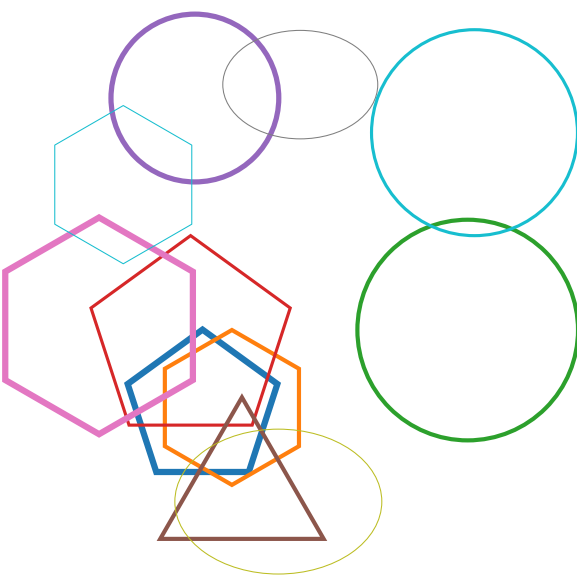[{"shape": "pentagon", "thickness": 3, "radius": 0.68, "center": [0.351, 0.292]}, {"shape": "hexagon", "thickness": 2, "radius": 0.67, "center": [0.402, 0.294]}, {"shape": "circle", "thickness": 2, "radius": 0.96, "center": [0.81, 0.428]}, {"shape": "pentagon", "thickness": 1.5, "radius": 0.91, "center": [0.33, 0.41]}, {"shape": "circle", "thickness": 2.5, "radius": 0.73, "center": [0.337, 0.829]}, {"shape": "triangle", "thickness": 2, "radius": 0.82, "center": [0.419, 0.148]}, {"shape": "hexagon", "thickness": 3, "radius": 0.94, "center": [0.172, 0.435]}, {"shape": "oval", "thickness": 0.5, "radius": 0.67, "center": [0.52, 0.853]}, {"shape": "oval", "thickness": 0.5, "radius": 0.9, "center": [0.482, 0.131]}, {"shape": "hexagon", "thickness": 0.5, "radius": 0.68, "center": [0.213, 0.679]}, {"shape": "circle", "thickness": 1.5, "radius": 0.89, "center": [0.822, 0.769]}]